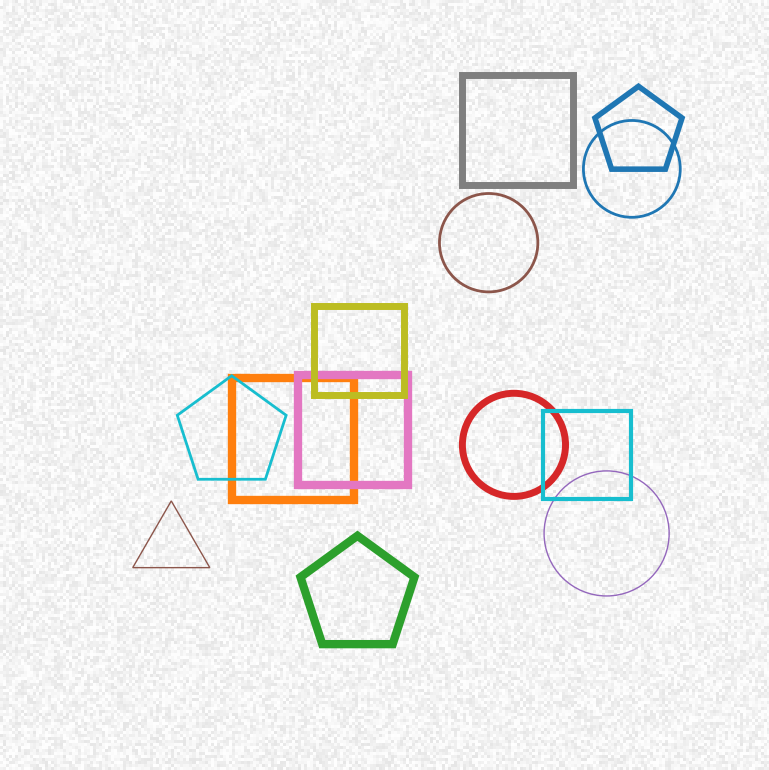[{"shape": "pentagon", "thickness": 2, "radius": 0.3, "center": [0.829, 0.828]}, {"shape": "circle", "thickness": 1, "radius": 0.31, "center": [0.821, 0.781]}, {"shape": "square", "thickness": 3, "radius": 0.4, "center": [0.38, 0.43]}, {"shape": "pentagon", "thickness": 3, "radius": 0.39, "center": [0.464, 0.226]}, {"shape": "circle", "thickness": 2.5, "radius": 0.33, "center": [0.667, 0.422]}, {"shape": "circle", "thickness": 0.5, "radius": 0.41, "center": [0.788, 0.307]}, {"shape": "triangle", "thickness": 0.5, "radius": 0.29, "center": [0.222, 0.292]}, {"shape": "circle", "thickness": 1, "radius": 0.32, "center": [0.635, 0.685]}, {"shape": "square", "thickness": 3, "radius": 0.36, "center": [0.458, 0.442]}, {"shape": "square", "thickness": 2.5, "radius": 0.36, "center": [0.672, 0.831]}, {"shape": "square", "thickness": 2.5, "radius": 0.29, "center": [0.466, 0.545]}, {"shape": "pentagon", "thickness": 1, "radius": 0.37, "center": [0.301, 0.438]}, {"shape": "square", "thickness": 1.5, "radius": 0.29, "center": [0.763, 0.409]}]